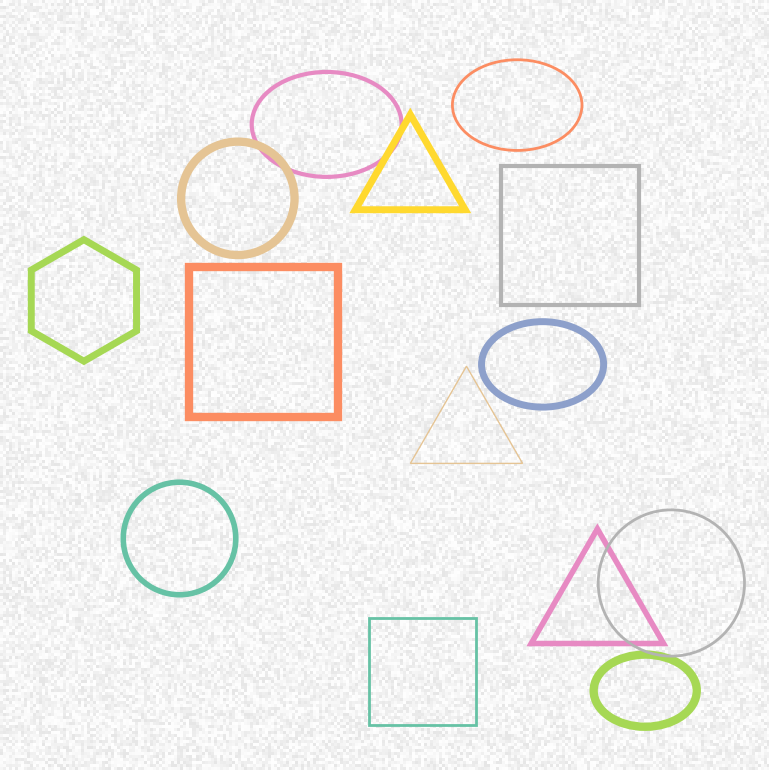[{"shape": "square", "thickness": 1, "radius": 0.35, "center": [0.549, 0.128]}, {"shape": "circle", "thickness": 2, "radius": 0.37, "center": [0.233, 0.301]}, {"shape": "oval", "thickness": 1, "radius": 0.42, "center": [0.672, 0.864]}, {"shape": "square", "thickness": 3, "radius": 0.48, "center": [0.343, 0.556]}, {"shape": "oval", "thickness": 2.5, "radius": 0.4, "center": [0.705, 0.527]}, {"shape": "oval", "thickness": 1.5, "radius": 0.49, "center": [0.424, 0.838]}, {"shape": "triangle", "thickness": 2, "radius": 0.5, "center": [0.776, 0.214]}, {"shape": "oval", "thickness": 3, "radius": 0.33, "center": [0.838, 0.103]}, {"shape": "hexagon", "thickness": 2.5, "radius": 0.39, "center": [0.109, 0.61]}, {"shape": "triangle", "thickness": 2.5, "radius": 0.41, "center": [0.533, 0.769]}, {"shape": "circle", "thickness": 3, "radius": 0.37, "center": [0.309, 0.742]}, {"shape": "triangle", "thickness": 0.5, "radius": 0.42, "center": [0.606, 0.44]}, {"shape": "circle", "thickness": 1, "radius": 0.47, "center": [0.872, 0.243]}, {"shape": "square", "thickness": 1.5, "radius": 0.45, "center": [0.74, 0.694]}]